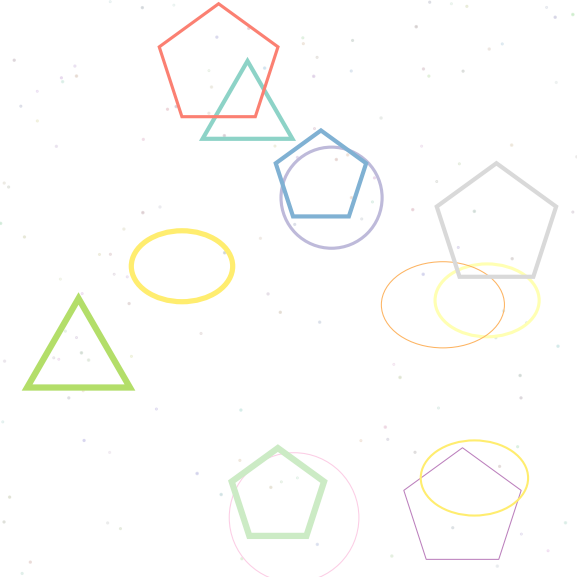[{"shape": "triangle", "thickness": 2, "radius": 0.45, "center": [0.429, 0.804]}, {"shape": "oval", "thickness": 1.5, "radius": 0.45, "center": [0.843, 0.479]}, {"shape": "circle", "thickness": 1.5, "radius": 0.44, "center": [0.574, 0.657]}, {"shape": "pentagon", "thickness": 1.5, "radius": 0.54, "center": [0.379, 0.885]}, {"shape": "pentagon", "thickness": 2, "radius": 0.41, "center": [0.556, 0.691]}, {"shape": "oval", "thickness": 0.5, "radius": 0.53, "center": [0.767, 0.471]}, {"shape": "triangle", "thickness": 3, "radius": 0.51, "center": [0.136, 0.38]}, {"shape": "circle", "thickness": 0.5, "radius": 0.56, "center": [0.509, 0.103]}, {"shape": "pentagon", "thickness": 2, "radius": 0.54, "center": [0.86, 0.608]}, {"shape": "pentagon", "thickness": 0.5, "radius": 0.53, "center": [0.801, 0.117]}, {"shape": "pentagon", "thickness": 3, "radius": 0.42, "center": [0.481, 0.139]}, {"shape": "oval", "thickness": 1, "radius": 0.46, "center": [0.822, 0.171]}, {"shape": "oval", "thickness": 2.5, "radius": 0.44, "center": [0.315, 0.538]}]